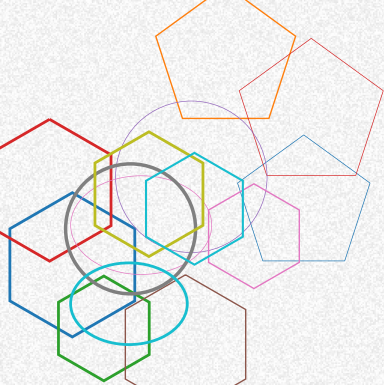[{"shape": "pentagon", "thickness": 0.5, "radius": 0.9, "center": [0.789, 0.469]}, {"shape": "hexagon", "thickness": 2, "radius": 0.94, "center": [0.188, 0.312]}, {"shape": "pentagon", "thickness": 1, "radius": 0.95, "center": [0.586, 0.847]}, {"shape": "hexagon", "thickness": 2, "radius": 0.68, "center": [0.27, 0.147]}, {"shape": "hexagon", "thickness": 2, "radius": 0.92, "center": [0.129, 0.506]}, {"shape": "pentagon", "thickness": 0.5, "radius": 0.98, "center": [0.808, 0.704]}, {"shape": "circle", "thickness": 0.5, "radius": 0.98, "center": [0.497, 0.541]}, {"shape": "hexagon", "thickness": 1, "radius": 0.9, "center": [0.482, 0.106]}, {"shape": "oval", "thickness": 0.5, "radius": 0.92, "center": [0.367, 0.415]}, {"shape": "hexagon", "thickness": 1, "radius": 0.68, "center": [0.66, 0.387]}, {"shape": "circle", "thickness": 2.5, "radius": 0.84, "center": [0.339, 0.406]}, {"shape": "hexagon", "thickness": 2, "radius": 0.81, "center": [0.387, 0.496]}, {"shape": "hexagon", "thickness": 1.5, "radius": 0.73, "center": [0.505, 0.458]}, {"shape": "oval", "thickness": 2, "radius": 0.76, "center": [0.335, 0.211]}]